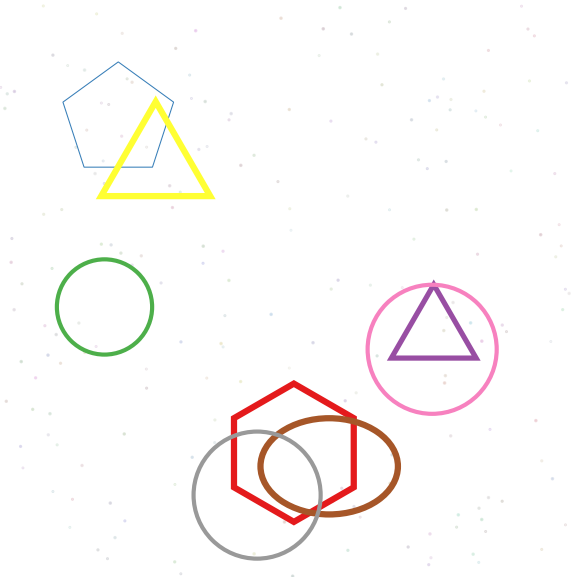[{"shape": "hexagon", "thickness": 3, "radius": 0.6, "center": [0.509, 0.215]}, {"shape": "pentagon", "thickness": 0.5, "radius": 0.5, "center": [0.205, 0.791]}, {"shape": "circle", "thickness": 2, "radius": 0.41, "center": [0.181, 0.468]}, {"shape": "triangle", "thickness": 2.5, "radius": 0.42, "center": [0.751, 0.421]}, {"shape": "triangle", "thickness": 3, "radius": 0.55, "center": [0.27, 0.714]}, {"shape": "oval", "thickness": 3, "radius": 0.59, "center": [0.57, 0.192]}, {"shape": "circle", "thickness": 2, "radius": 0.56, "center": [0.748, 0.394]}, {"shape": "circle", "thickness": 2, "radius": 0.55, "center": [0.445, 0.142]}]